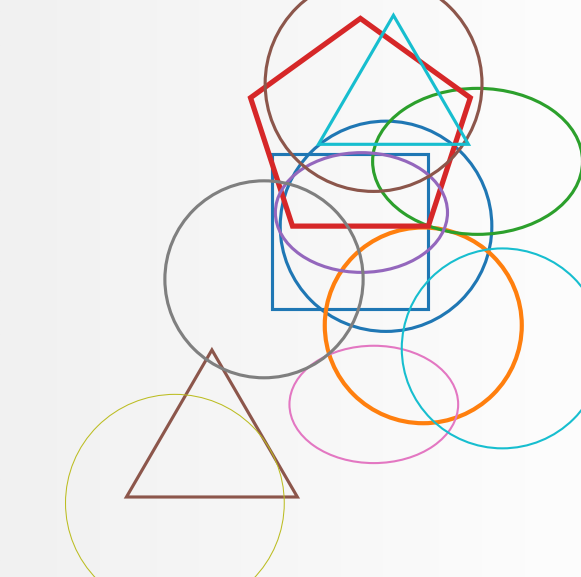[{"shape": "circle", "thickness": 1.5, "radius": 0.91, "center": [0.664, 0.607]}, {"shape": "square", "thickness": 1.5, "radius": 0.67, "center": [0.603, 0.598]}, {"shape": "circle", "thickness": 2, "radius": 0.85, "center": [0.728, 0.436]}, {"shape": "oval", "thickness": 1.5, "radius": 0.9, "center": [0.822, 0.72]}, {"shape": "pentagon", "thickness": 2.5, "radius": 0.99, "center": [0.62, 0.768]}, {"shape": "oval", "thickness": 1.5, "radius": 0.74, "center": [0.622, 0.631]}, {"shape": "circle", "thickness": 1.5, "radius": 0.93, "center": [0.643, 0.854]}, {"shape": "triangle", "thickness": 1.5, "radius": 0.85, "center": [0.365, 0.223]}, {"shape": "oval", "thickness": 1, "radius": 0.73, "center": [0.643, 0.299]}, {"shape": "circle", "thickness": 1.5, "radius": 0.85, "center": [0.454, 0.515]}, {"shape": "circle", "thickness": 0.5, "radius": 0.94, "center": [0.301, 0.128]}, {"shape": "triangle", "thickness": 1.5, "radius": 0.74, "center": [0.677, 0.824]}, {"shape": "circle", "thickness": 1, "radius": 0.87, "center": [0.864, 0.396]}]